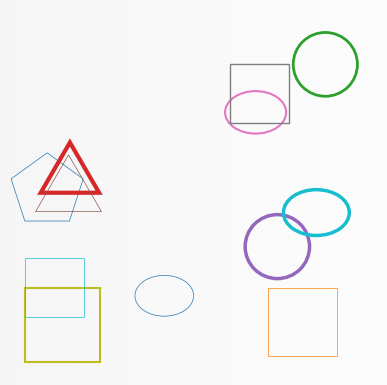[{"shape": "pentagon", "thickness": 0.5, "radius": 0.49, "center": [0.122, 0.505]}, {"shape": "oval", "thickness": 0.5, "radius": 0.38, "center": [0.424, 0.232]}, {"shape": "square", "thickness": 0.5, "radius": 0.44, "center": [0.781, 0.163]}, {"shape": "circle", "thickness": 2, "radius": 0.41, "center": [0.84, 0.833]}, {"shape": "triangle", "thickness": 3, "radius": 0.44, "center": [0.18, 0.543]}, {"shape": "circle", "thickness": 2.5, "radius": 0.42, "center": [0.716, 0.359]}, {"shape": "triangle", "thickness": 0.5, "radius": 0.49, "center": [0.177, 0.499]}, {"shape": "oval", "thickness": 1.5, "radius": 0.39, "center": [0.66, 0.708]}, {"shape": "square", "thickness": 1, "radius": 0.38, "center": [0.669, 0.756]}, {"shape": "square", "thickness": 1.5, "radius": 0.48, "center": [0.161, 0.156]}, {"shape": "oval", "thickness": 2.5, "radius": 0.42, "center": [0.816, 0.448]}, {"shape": "square", "thickness": 0.5, "radius": 0.38, "center": [0.14, 0.253]}]